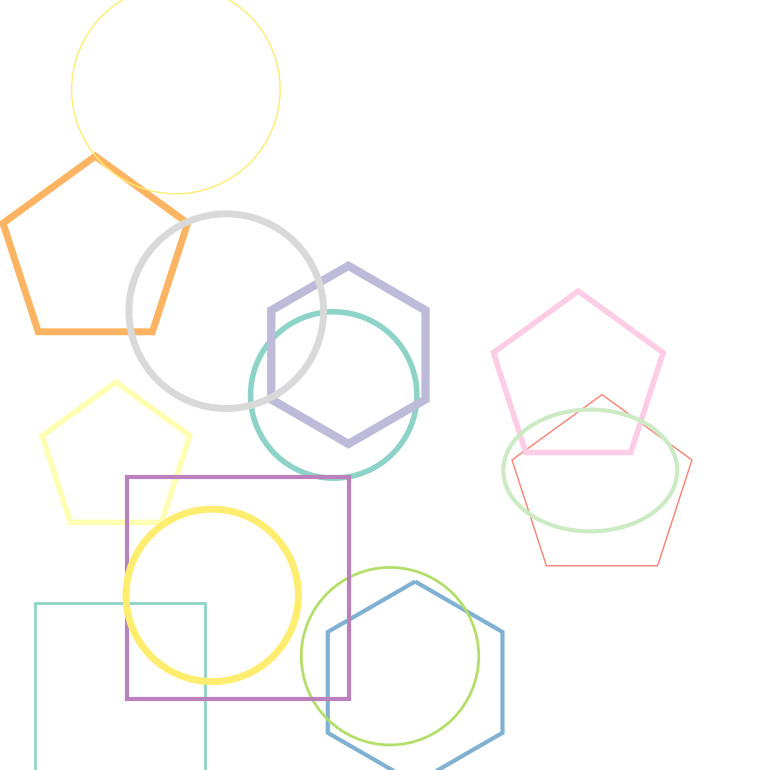[{"shape": "square", "thickness": 1, "radius": 0.55, "center": [0.155, 0.106]}, {"shape": "circle", "thickness": 2, "radius": 0.54, "center": [0.433, 0.487]}, {"shape": "pentagon", "thickness": 2, "radius": 0.5, "center": [0.151, 0.403]}, {"shape": "hexagon", "thickness": 3, "radius": 0.58, "center": [0.452, 0.539]}, {"shape": "pentagon", "thickness": 0.5, "radius": 0.61, "center": [0.782, 0.365]}, {"shape": "hexagon", "thickness": 1.5, "radius": 0.65, "center": [0.539, 0.114]}, {"shape": "pentagon", "thickness": 2.5, "radius": 0.63, "center": [0.124, 0.671]}, {"shape": "circle", "thickness": 1, "radius": 0.58, "center": [0.506, 0.148]}, {"shape": "pentagon", "thickness": 2, "radius": 0.58, "center": [0.751, 0.506]}, {"shape": "circle", "thickness": 2.5, "radius": 0.63, "center": [0.294, 0.596]}, {"shape": "square", "thickness": 1.5, "radius": 0.72, "center": [0.309, 0.236]}, {"shape": "oval", "thickness": 1.5, "radius": 0.56, "center": [0.767, 0.389]}, {"shape": "circle", "thickness": 2.5, "radius": 0.56, "center": [0.276, 0.227]}, {"shape": "circle", "thickness": 0.5, "radius": 0.68, "center": [0.228, 0.884]}]